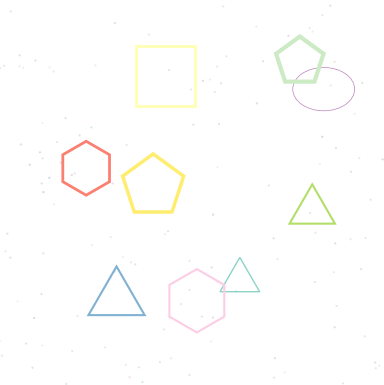[{"shape": "triangle", "thickness": 1, "radius": 0.3, "center": [0.623, 0.272]}, {"shape": "square", "thickness": 2, "radius": 0.39, "center": [0.43, 0.803]}, {"shape": "hexagon", "thickness": 2, "radius": 0.35, "center": [0.224, 0.563]}, {"shape": "triangle", "thickness": 1.5, "radius": 0.42, "center": [0.303, 0.224]}, {"shape": "triangle", "thickness": 1.5, "radius": 0.34, "center": [0.811, 0.453]}, {"shape": "hexagon", "thickness": 1.5, "radius": 0.41, "center": [0.511, 0.219]}, {"shape": "oval", "thickness": 0.5, "radius": 0.4, "center": [0.841, 0.768]}, {"shape": "pentagon", "thickness": 3, "radius": 0.32, "center": [0.779, 0.84]}, {"shape": "pentagon", "thickness": 2.5, "radius": 0.42, "center": [0.398, 0.517]}]